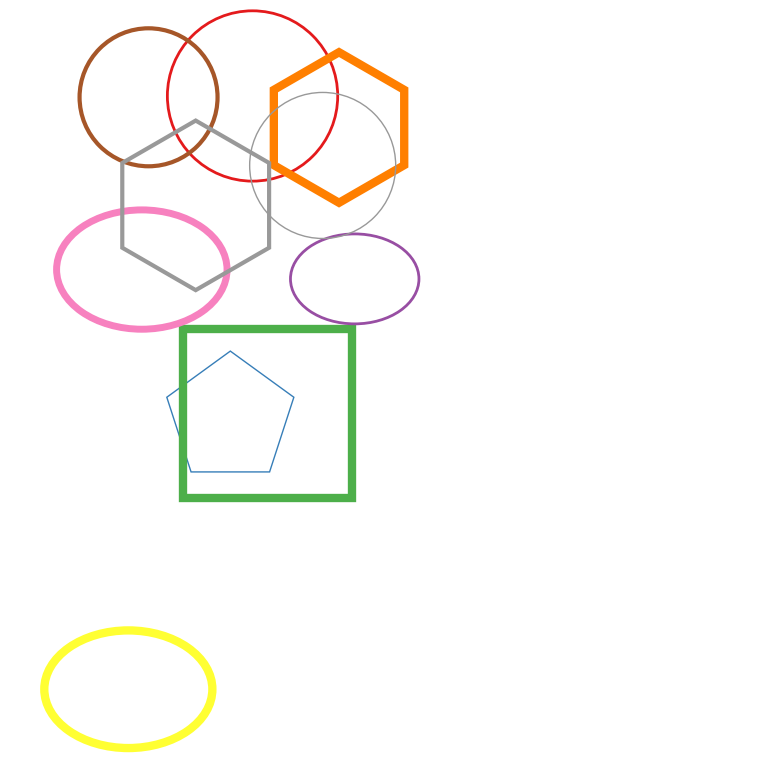[{"shape": "circle", "thickness": 1, "radius": 0.55, "center": [0.328, 0.875]}, {"shape": "pentagon", "thickness": 0.5, "radius": 0.43, "center": [0.299, 0.457]}, {"shape": "square", "thickness": 3, "radius": 0.55, "center": [0.348, 0.463]}, {"shape": "oval", "thickness": 1, "radius": 0.42, "center": [0.461, 0.638]}, {"shape": "hexagon", "thickness": 3, "radius": 0.49, "center": [0.44, 0.834]}, {"shape": "oval", "thickness": 3, "radius": 0.55, "center": [0.167, 0.105]}, {"shape": "circle", "thickness": 1.5, "radius": 0.45, "center": [0.193, 0.874]}, {"shape": "oval", "thickness": 2.5, "radius": 0.55, "center": [0.184, 0.65]}, {"shape": "hexagon", "thickness": 1.5, "radius": 0.55, "center": [0.254, 0.733]}, {"shape": "circle", "thickness": 0.5, "radius": 0.47, "center": [0.419, 0.785]}]